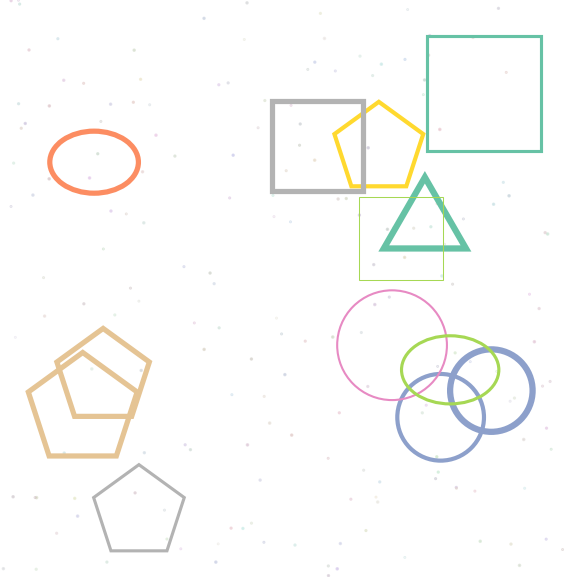[{"shape": "square", "thickness": 1.5, "radius": 0.5, "center": [0.838, 0.838]}, {"shape": "triangle", "thickness": 3, "radius": 0.41, "center": [0.736, 0.61]}, {"shape": "oval", "thickness": 2.5, "radius": 0.38, "center": [0.163, 0.718]}, {"shape": "circle", "thickness": 2, "radius": 0.38, "center": [0.763, 0.277]}, {"shape": "circle", "thickness": 3, "radius": 0.36, "center": [0.851, 0.323]}, {"shape": "circle", "thickness": 1, "radius": 0.48, "center": [0.679, 0.401]}, {"shape": "oval", "thickness": 1.5, "radius": 0.42, "center": [0.78, 0.359]}, {"shape": "square", "thickness": 0.5, "radius": 0.36, "center": [0.694, 0.586]}, {"shape": "pentagon", "thickness": 2, "radius": 0.4, "center": [0.656, 0.742]}, {"shape": "pentagon", "thickness": 2.5, "radius": 0.42, "center": [0.179, 0.346]}, {"shape": "pentagon", "thickness": 2.5, "radius": 0.5, "center": [0.143, 0.29]}, {"shape": "square", "thickness": 2.5, "radius": 0.39, "center": [0.55, 0.746]}, {"shape": "pentagon", "thickness": 1.5, "radius": 0.41, "center": [0.241, 0.112]}]